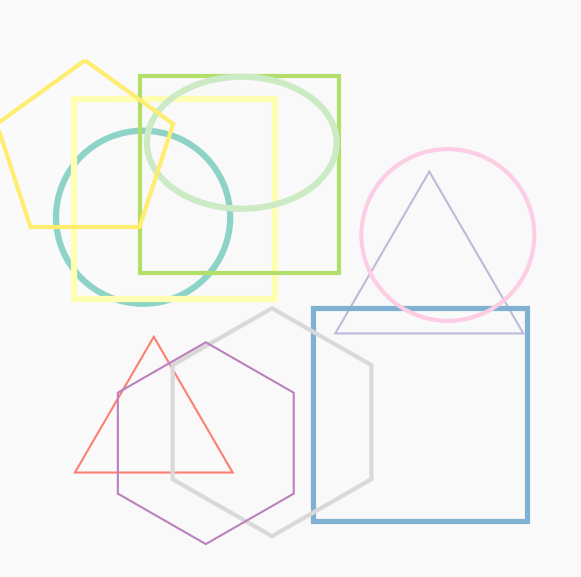[{"shape": "circle", "thickness": 3, "radius": 0.75, "center": [0.246, 0.623]}, {"shape": "square", "thickness": 3, "radius": 0.86, "center": [0.3, 0.655]}, {"shape": "triangle", "thickness": 1, "radius": 0.93, "center": [0.739, 0.515]}, {"shape": "triangle", "thickness": 1, "radius": 0.78, "center": [0.265, 0.259]}, {"shape": "square", "thickness": 2.5, "radius": 0.92, "center": [0.723, 0.281]}, {"shape": "square", "thickness": 2, "radius": 0.85, "center": [0.412, 0.697]}, {"shape": "circle", "thickness": 2, "radius": 0.74, "center": [0.77, 0.592]}, {"shape": "hexagon", "thickness": 2, "radius": 0.99, "center": [0.468, 0.268]}, {"shape": "hexagon", "thickness": 1, "radius": 0.87, "center": [0.354, 0.232]}, {"shape": "oval", "thickness": 3, "radius": 0.82, "center": [0.416, 0.752]}, {"shape": "pentagon", "thickness": 2, "radius": 0.8, "center": [0.146, 0.735]}]